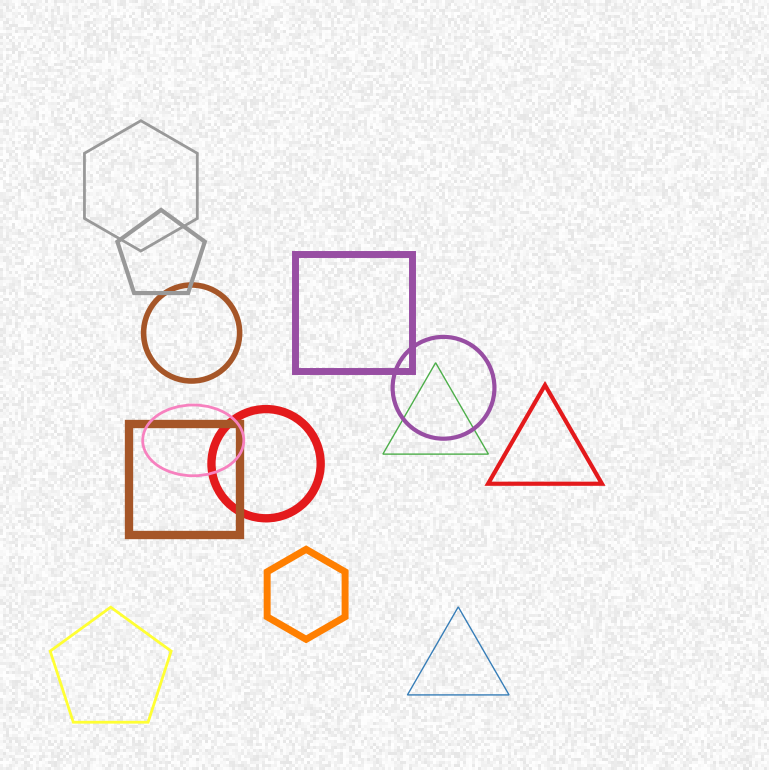[{"shape": "circle", "thickness": 3, "radius": 0.35, "center": [0.346, 0.398]}, {"shape": "triangle", "thickness": 1.5, "radius": 0.43, "center": [0.708, 0.414]}, {"shape": "triangle", "thickness": 0.5, "radius": 0.38, "center": [0.595, 0.136]}, {"shape": "triangle", "thickness": 0.5, "radius": 0.4, "center": [0.566, 0.45]}, {"shape": "circle", "thickness": 1.5, "radius": 0.33, "center": [0.576, 0.496]}, {"shape": "square", "thickness": 2.5, "radius": 0.38, "center": [0.459, 0.594]}, {"shape": "hexagon", "thickness": 2.5, "radius": 0.29, "center": [0.398, 0.228]}, {"shape": "pentagon", "thickness": 1, "radius": 0.41, "center": [0.144, 0.129]}, {"shape": "circle", "thickness": 2, "radius": 0.31, "center": [0.249, 0.568]}, {"shape": "square", "thickness": 3, "radius": 0.36, "center": [0.24, 0.377]}, {"shape": "oval", "thickness": 1, "radius": 0.33, "center": [0.251, 0.428]}, {"shape": "pentagon", "thickness": 1.5, "radius": 0.3, "center": [0.209, 0.668]}, {"shape": "hexagon", "thickness": 1, "radius": 0.42, "center": [0.183, 0.759]}]